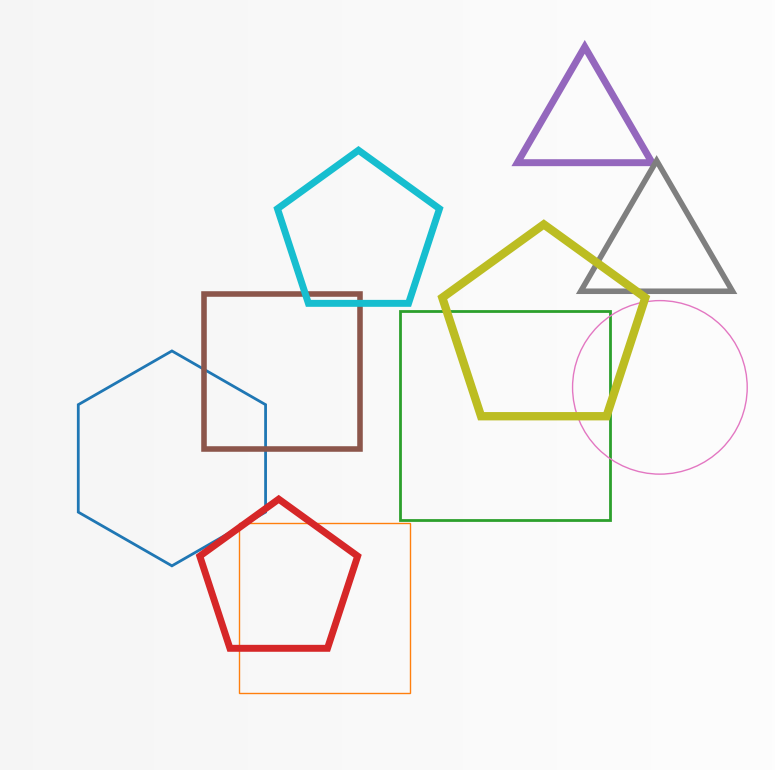[{"shape": "hexagon", "thickness": 1, "radius": 0.7, "center": [0.222, 0.405]}, {"shape": "square", "thickness": 0.5, "radius": 0.55, "center": [0.418, 0.211]}, {"shape": "square", "thickness": 1, "radius": 0.68, "center": [0.652, 0.46]}, {"shape": "pentagon", "thickness": 2.5, "radius": 0.54, "center": [0.36, 0.245]}, {"shape": "triangle", "thickness": 2.5, "radius": 0.5, "center": [0.755, 0.839]}, {"shape": "square", "thickness": 2, "radius": 0.5, "center": [0.364, 0.518]}, {"shape": "circle", "thickness": 0.5, "radius": 0.56, "center": [0.851, 0.497]}, {"shape": "triangle", "thickness": 2, "radius": 0.57, "center": [0.847, 0.678]}, {"shape": "pentagon", "thickness": 3, "radius": 0.69, "center": [0.702, 0.571]}, {"shape": "pentagon", "thickness": 2.5, "radius": 0.55, "center": [0.463, 0.695]}]